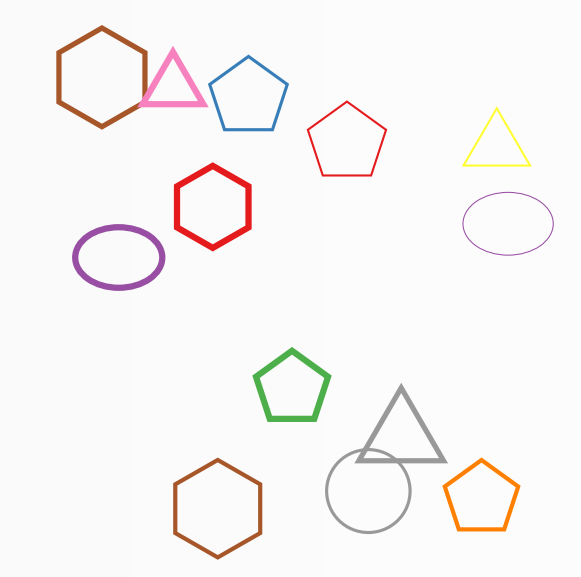[{"shape": "hexagon", "thickness": 3, "radius": 0.36, "center": [0.366, 0.641]}, {"shape": "pentagon", "thickness": 1, "radius": 0.35, "center": [0.597, 0.752]}, {"shape": "pentagon", "thickness": 1.5, "radius": 0.35, "center": [0.428, 0.831]}, {"shape": "pentagon", "thickness": 3, "radius": 0.33, "center": [0.502, 0.327]}, {"shape": "oval", "thickness": 3, "radius": 0.37, "center": [0.204, 0.553]}, {"shape": "oval", "thickness": 0.5, "radius": 0.39, "center": [0.874, 0.612]}, {"shape": "pentagon", "thickness": 2, "radius": 0.33, "center": [0.828, 0.136]}, {"shape": "triangle", "thickness": 1, "radius": 0.33, "center": [0.855, 0.746]}, {"shape": "hexagon", "thickness": 2, "radius": 0.42, "center": [0.375, 0.118]}, {"shape": "hexagon", "thickness": 2.5, "radius": 0.43, "center": [0.175, 0.865]}, {"shape": "triangle", "thickness": 3, "radius": 0.3, "center": [0.298, 0.849]}, {"shape": "circle", "thickness": 1.5, "radius": 0.36, "center": [0.634, 0.149]}, {"shape": "triangle", "thickness": 2.5, "radius": 0.42, "center": [0.69, 0.243]}]